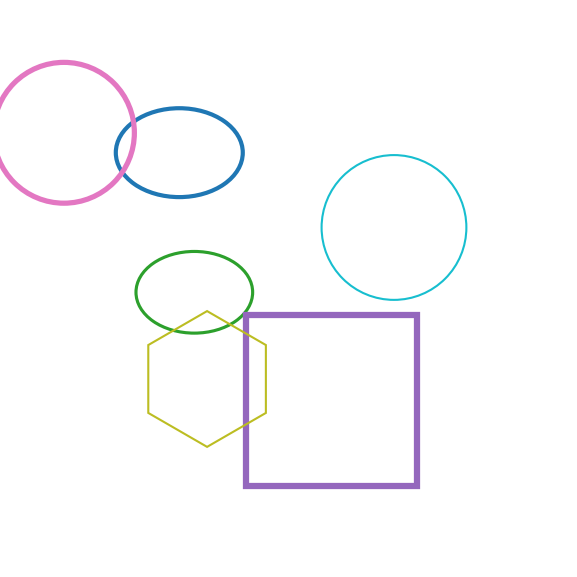[{"shape": "oval", "thickness": 2, "radius": 0.55, "center": [0.31, 0.735]}, {"shape": "oval", "thickness": 1.5, "radius": 0.51, "center": [0.336, 0.493]}, {"shape": "square", "thickness": 3, "radius": 0.74, "center": [0.574, 0.306]}, {"shape": "circle", "thickness": 2.5, "radius": 0.61, "center": [0.111, 0.769]}, {"shape": "hexagon", "thickness": 1, "radius": 0.59, "center": [0.359, 0.343]}, {"shape": "circle", "thickness": 1, "radius": 0.63, "center": [0.682, 0.605]}]